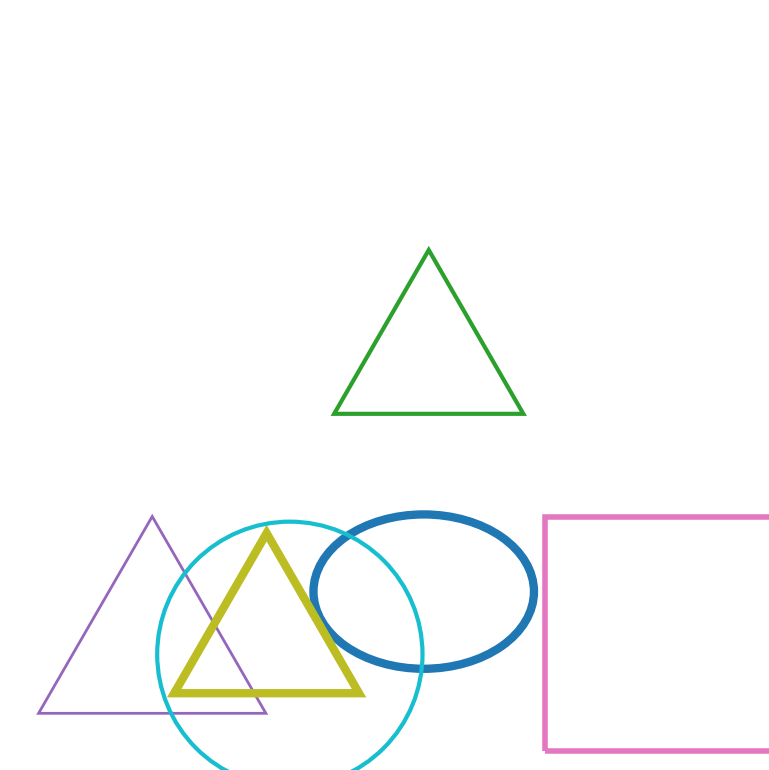[{"shape": "oval", "thickness": 3, "radius": 0.72, "center": [0.55, 0.232]}, {"shape": "triangle", "thickness": 1.5, "radius": 0.71, "center": [0.557, 0.533]}, {"shape": "triangle", "thickness": 1, "radius": 0.85, "center": [0.198, 0.159]}, {"shape": "square", "thickness": 2, "radius": 0.76, "center": [0.86, 0.177]}, {"shape": "triangle", "thickness": 3, "radius": 0.69, "center": [0.346, 0.169]}, {"shape": "circle", "thickness": 1.5, "radius": 0.86, "center": [0.376, 0.15]}]